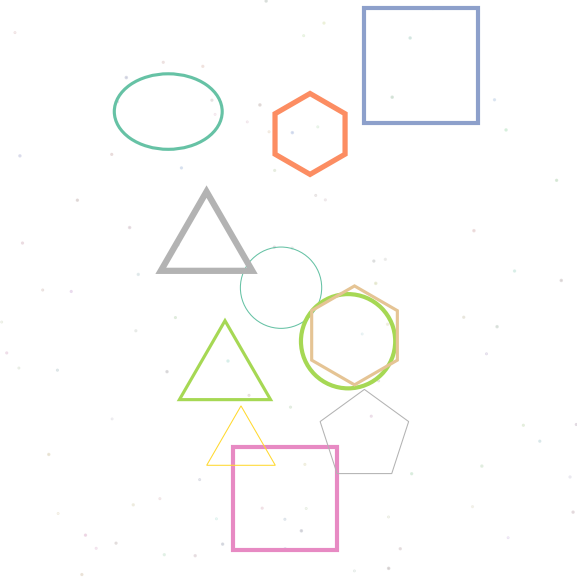[{"shape": "oval", "thickness": 1.5, "radius": 0.47, "center": [0.291, 0.806]}, {"shape": "circle", "thickness": 0.5, "radius": 0.35, "center": [0.487, 0.501]}, {"shape": "hexagon", "thickness": 2.5, "radius": 0.35, "center": [0.537, 0.767]}, {"shape": "square", "thickness": 2, "radius": 0.49, "center": [0.729, 0.886]}, {"shape": "square", "thickness": 2, "radius": 0.45, "center": [0.494, 0.136]}, {"shape": "circle", "thickness": 2, "radius": 0.41, "center": [0.603, 0.408]}, {"shape": "triangle", "thickness": 1.5, "radius": 0.46, "center": [0.39, 0.353]}, {"shape": "triangle", "thickness": 0.5, "radius": 0.34, "center": [0.417, 0.228]}, {"shape": "hexagon", "thickness": 1.5, "radius": 0.43, "center": [0.614, 0.418]}, {"shape": "triangle", "thickness": 3, "radius": 0.46, "center": [0.358, 0.576]}, {"shape": "pentagon", "thickness": 0.5, "radius": 0.4, "center": [0.631, 0.244]}]